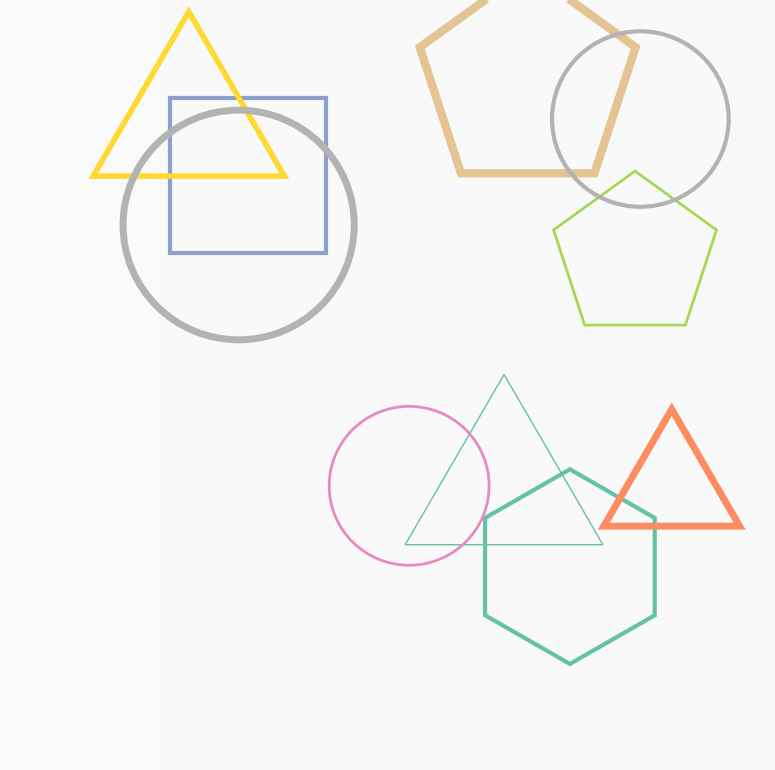[{"shape": "triangle", "thickness": 0.5, "radius": 0.74, "center": [0.65, 0.366]}, {"shape": "hexagon", "thickness": 1.5, "radius": 0.63, "center": [0.735, 0.264]}, {"shape": "triangle", "thickness": 2.5, "radius": 0.51, "center": [0.867, 0.367]}, {"shape": "square", "thickness": 1.5, "radius": 0.5, "center": [0.32, 0.772]}, {"shape": "circle", "thickness": 1, "radius": 0.52, "center": [0.528, 0.369]}, {"shape": "pentagon", "thickness": 1, "radius": 0.55, "center": [0.819, 0.667]}, {"shape": "triangle", "thickness": 2, "radius": 0.71, "center": [0.244, 0.843]}, {"shape": "pentagon", "thickness": 3, "radius": 0.73, "center": [0.681, 0.893]}, {"shape": "circle", "thickness": 2.5, "radius": 0.75, "center": [0.308, 0.708]}, {"shape": "circle", "thickness": 1.5, "radius": 0.57, "center": [0.826, 0.845]}]